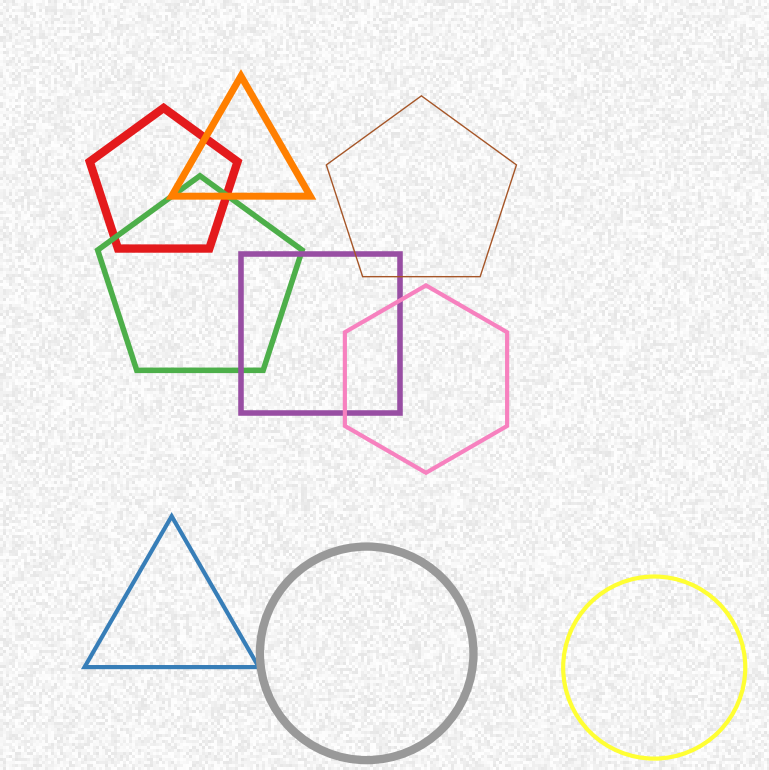[{"shape": "pentagon", "thickness": 3, "radius": 0.5, "center": [0.213, 0.759]}, {"shape": "triangle", "thickness": 1.5, "radius": 0.65, "center": [0.223, 0.199]}, {"shape": "pentagon", "thickness": 2, "radius": 0.7, "center": [0.26, 0.632]}, {"shape": "square", "thickness": 2, "radius": 0.52, "center": [0.416, 0.567]}, {"shape": "triangle", "thickness": 2.5, "radius": 0.52, "center": [0.313, 0.797]}, {"shape": "circle", "thickness": 1.5, "radius": 0.59, "center": [0.85, 0.133]}, {"shape": "pentagon", "thickness": 0.5, "radius": 0.65, "center": [0.547, 0.746]}, {"shape": "hexagon", "thickness": 1.5, "radius": 0.61, "center": [0.553, 0.508]}, {"shape": "circle", "thickness": 3, "radius": 0.69, "center": [0.476, 0.152]}]